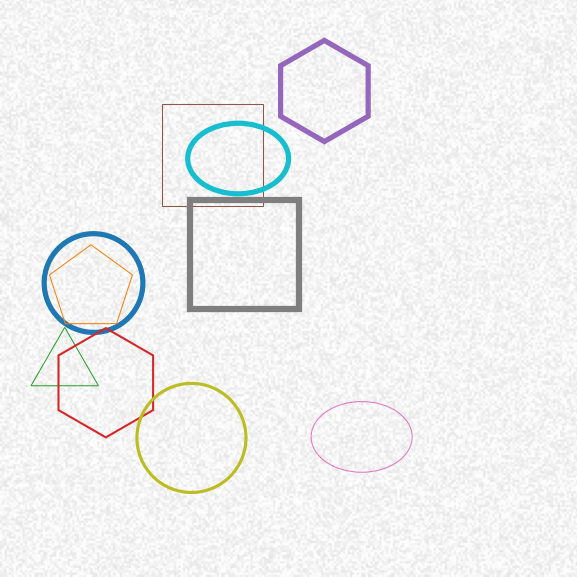[{"shape": "circle", "thickness": 2.5, "radius": 0.43, "center": [0.162, 0.509]}, {"shape": "pentagon", "thickness": 0.5, "radius": 0.38, "center": [0.157, 0.5]}, {"shape": "triangle", "thickness": 0.5, "radius": 0.34, "center": [0.112, 0.365]}, {"shape": "hexagon", "thickness": 1, "radius": 0.47, "center": [0.183, 0.336]}, {"shape": "hexagon", "thickness": 2.5, "radius": 0.44, "center": [0.562, 0.842]}, {"shape": "square", "thickness": 0.5, "radius": 0.44, "center": [0.368, 0.73]}, {"shape": "oval", "thickness": 0.5, "radius": 0.44, "center": [0.626, 0.243]}, {"shape": "square", "thickness": 3, "radius": 0.47, "center": [0.424, 0.558]}, {"shape": "circle", "thickness": 1.5, "radius": 0.47, "center": [0.332, 0.241]}, {"shape": "oval", "thickness": 2.5, "radius": 0.44, "center": [0.412, 0.725]}]